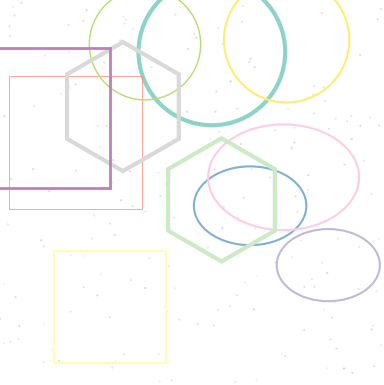[{"shape": "circle", "thickness": 3, "radius": 0.95, "center": [0.55, 0.865]}, {"shape": "square", "thickness": 1.5, "radius": 0.73, "center": [0.286, 0.203]}, {"shape": "oval", "thickness": 1.5, "radius": 0.67, "center": [0.853, 0.311]}, {"shape": "square", "thickness": 0.5, "radius": 0.86, "center": [0.197, 0.63]}, {"shape": "oval", "thickness": 1.5, "radius": 0.73, "center": [0.65, 0.466]}, {"shape": "circle", "thickness": 1, "radius": 0.72, "center": [0.377, 0.885]}, {"shape": "oval", "thickness": 1.5, "radius": 0.98, "center": [0.737, 0.54]}, {"shape": "hexagon", "thickness": 3, "radius": 0.84, "center": [0.319, 0.723]}, {"shape": "square", "thickness": 2, "radius": 0.9, "center": [0.105, 0.693]}, {"shape": "hexagon", "thickness": 3, "radius": 0.8, "center": [0.575, 0.481]}, {"shape": "circle", "thickness": 1.5, "radius": 0.81, "center": [0.745, 0.896]}]